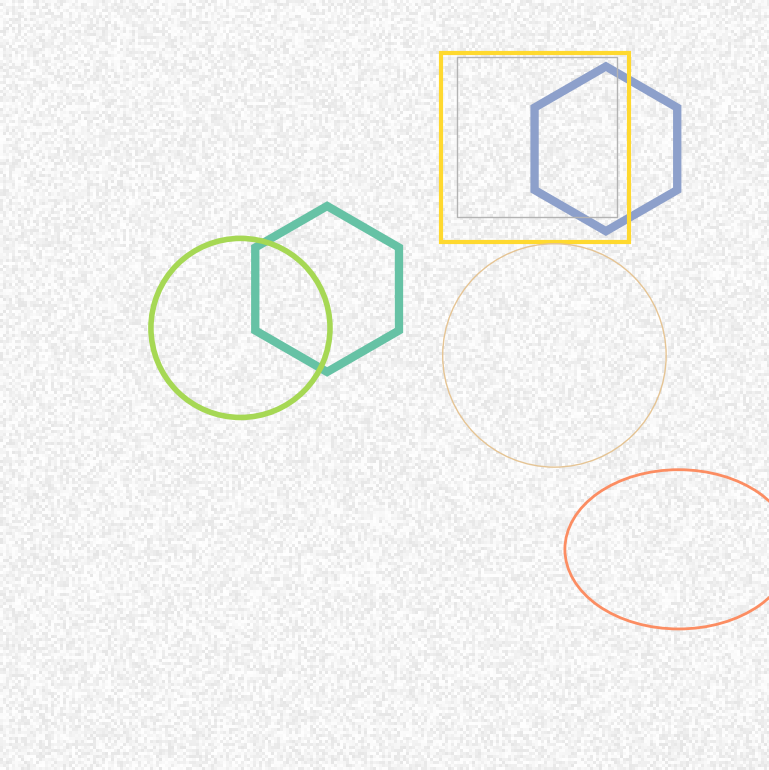[{"shape": "hexagon", "thickness": 3, "radius": 0.54, "center": [0.425, 0.625]}, {"shape": "oval", "thickness": 1, "radius": 0.74, "center": [0.881, 0.287]}, {"shape": "hexagon", "thickness": 3, "radius": 0.53, "center": [0.787, 0.807]}, {"shape": "circle", "thickness": 2, "radius": 0.58, "center": [0.312, 0.574]}, {"shape": "square", "thickness": 1.5, "radius": 0.61, "center": [0.695, 0.808]}, {"shape": "circle", "thickness": 0.5, "radius": 0.73, "center": [0.72, 0.538]}, {"shape": "square", "thickness": 0.5, "radius": 0.52, "center": [0.697, 0.822]}]